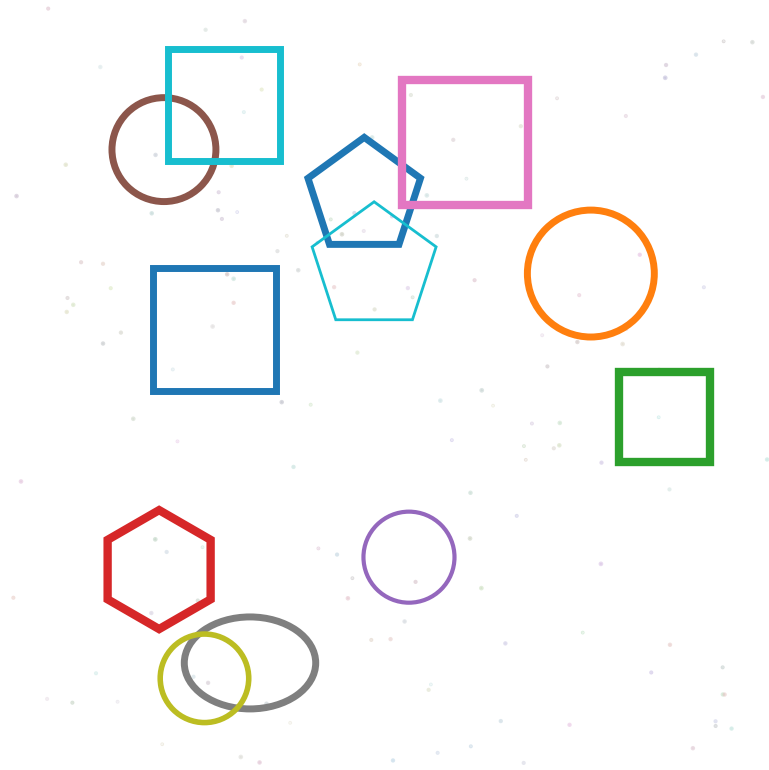[{"shape": "square", "thickness": 2.5, "radius": 0.4, "center": [0.279, 0.572]}, {"shape": "pentagon", "thickness": 2.5, "radius": 0.38, "center": [0.473, 0.745]}, {"shape": "circle", "thickness": 2.5, "radius": 0.41, "center": [0.767, 0.645]}, {"shape": "square", "thickness": 3, "radius": 0.29, "center": [0.863, 0.458]}, {"shape": "hexagon", "thickness": 3, "radius": 0.39, "center": [0.207, 0.26]}, {"shape": "circle", "thickness": 1.5, "radius": 0.3, "center": [0.531, 0.276]}, {"shape": "circle", "thickness": 2.5, "radius": 0.34, "center": [0.213, 0.806]}, {"shape": "square", "thickness": 3, "radius": 0.41, "center": [0.603, 0.815]}, {"shape": "oval", "thickness": 2.5, "radius": 0.43, "center": [0.325, 0.139]}, {"shape": "circle", "thickness": 2, "radius": 0.29, "center": [0.266, 0.119]}, {"shape": "pentagon", "thickness": 1, "radius": 0.42, "center": [0.486, 0.653]}, {"shape": "square", "thickness": 2.5, "radius": 0.36, "center": [0.291, 0.864]}]